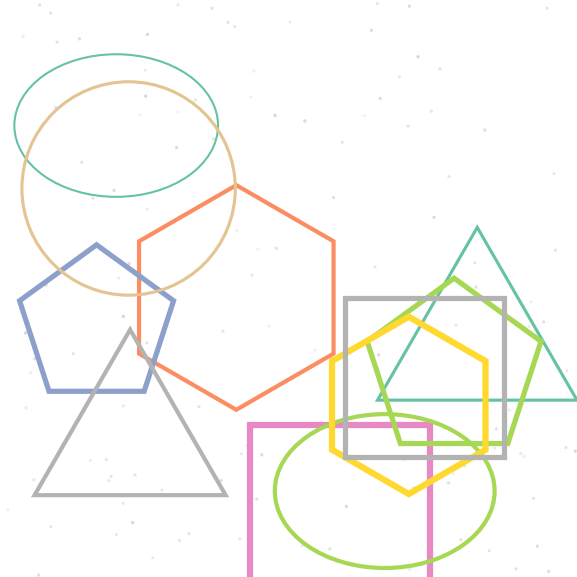[{"shape": "oval", "thickness": 1, "radius": 0.88, "center": [0.201, 0.782]}, {"shape": "triangle", "thickness": 1.5, "radius": 1.0, "center": [0.826, 0.406]}, {"shape": "hexagon", "thickness": 2, "radius": 0.97, "center": [0.409, 0.484]}, {"shape": "pentagon", "thickness": 2.5, "radius": 0.7, "center": [0.167, 0.435]}, {"shape": "square", "thickness": 3, "radius": 0.78, "center": [0.588, 0.108]}, {"shape": "oval", "thickness": 2, "radius": 0.95, "center": [0.666, 0.149]}, {"shape": "pentagon", "thickness": 2.5, "radius": 0.79, "center": [0.786, 0.359]}, {"shape": "hexagon", "thickness": 3, "radius": 0.77, "center": [0.708, 0.297]}, {"shape": "circle", "thickness": 1.5, "radius": 0.92, "center": [0.223, 0.673]}, {"shape": "triangle", "thickness": 2, "radius": 0.96, "center": [0.225, 0.237]}, {"shape": "square", "thickness": 2.5, "radius": 0.69, "center": [0.736, 0.346]}]